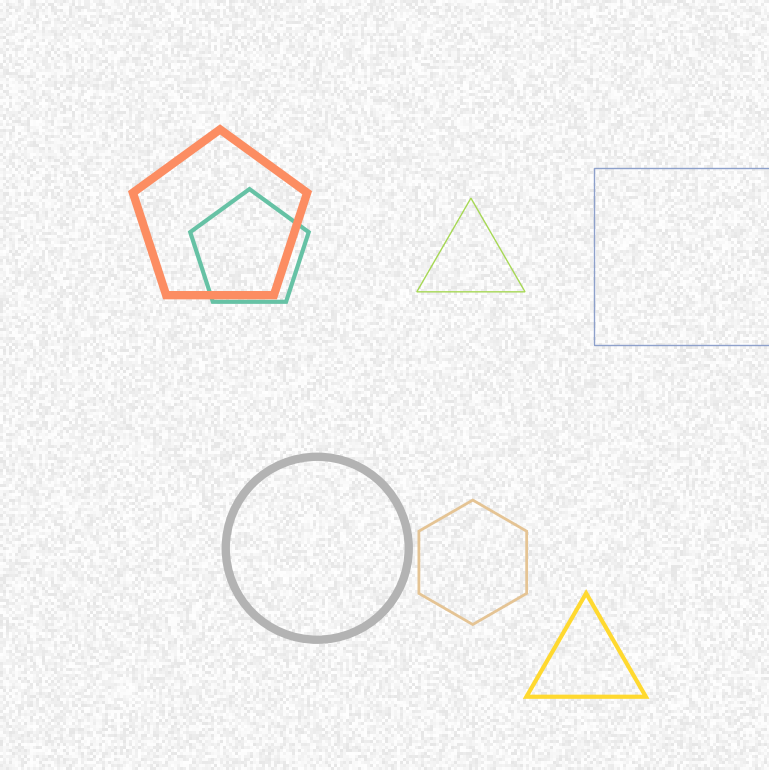[{"shape": "pentagon", "thickness": 1.5, "radius": 0.4, "center": [0.324, 0.674]}, {"shape": "pentagon", "thickness": 3, "radius": 0.59, "center": [0.286, 0.713]}, {"shape": "square", "thickness": 0.5, "radius": 0.57, "center": [0.886, 0.667]}, {"shape": "triangle", "thickness": 0.5, "radius": 0.41, "center": [0.612, 0.662]}, {"shape": "triangle", "thickness": 1.5, "radius": 0.45, "center": [0.761, 0.14]}, {"shape": "hexagon", "thickness": 1, "radius": 0.4, "center": [0.614, 0.27]}, {"shape": "circle", "thickness": 3, "radius": 0.59, "center": [0.412, 0.288]}]